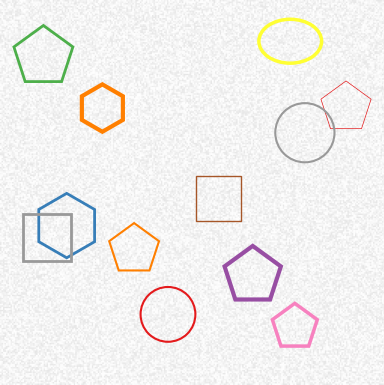[{"shape": "pentagon", "thickness": 0.5, "radius": 0.34, "center": [0.899, 0.721]}, {"shape": "circle", "thickness": 1.5, "radius": 0.36, "center": [0.436, 0.183]}, {"shape": "hexagon", "thickness": 2, "radius": 0.42, "center": [0.173, 0.414]}, {"shape": "pentagon", "thickness": 2, "radius": 0.4, "center": [0.113, 0.853]}, {"shape": "pentagon", "thickness": 3, "radius": 0.38, "center": [0.656, 0.284]}, {"shape": "hexagon", "thickness": 3, "radius": 0.31, "center": [0.266, 0.719]}, {"shape": "pentagon", "thickness": 1.5, "radius": 0.34, "center": [0.348, 0.353]}, {"shape": "oval", "thickness": 2.5, "radius": 0.41, "center": [0.754, 0.893]}, {"shape": "square", "thickness": 1, "radius": 0.3, "center": [0.567, 0.484]}, {"shape": "pentagon", "thickness": 2.5, "radius": 0.31, "center": [0.766, 0.151]}, {"shape": "square", "thickness": 2, "radius": 0.31, "center": [0.122, 0.384]}, {"shape": "circle", "thickness": 1.5, "radius": 0.38, "center": [0.792, 0.655]}]